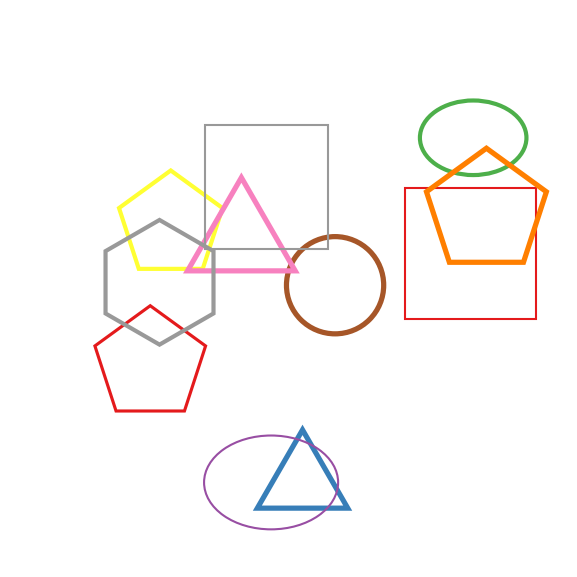[{"shape": "pentagon", "thickness": 1.5, "radius": 0.5, "center": [0.26, 0.369]}, {"shape": "square", "thickness": 1, "radius": 0.57, "center": [0.814, 0.561]}, {"shape": "triangle", "thickness": 2.5, "radius": 0.45, "center": [0.524, 0.164]}, {"shape": "oval", "thickness": 2, "radius": 0.46, "center": [0.819, 0.761]}, {"shape": "oval", "thickness": 1, "radius": 0.58, "center": [0.469, 0.164]}, {"shape": "pentagon", "thickness": 2.5, "radius": 0.55, "center": [0.842, 0.633]}, {"shape": "pentagon", "thickness": 2, "radius": 0.47, "center": [0.296, 0.61]}, {"shape": "circle", "thickness": 2.5, "radius": 0.42, "center": [0.58, 0.505]}, {"shape": "triangle", "thickness": 2.5, "radius": 0.54, "center": [0.418, 0.584]}, {"shape": "square", "thickness": 1, "radius": 0.53, "center": [0.461, 0.675]}, {"shape": "hexagon", "thickness": 2, "radius": 0.54, "center": [0.276, 0.51]}]